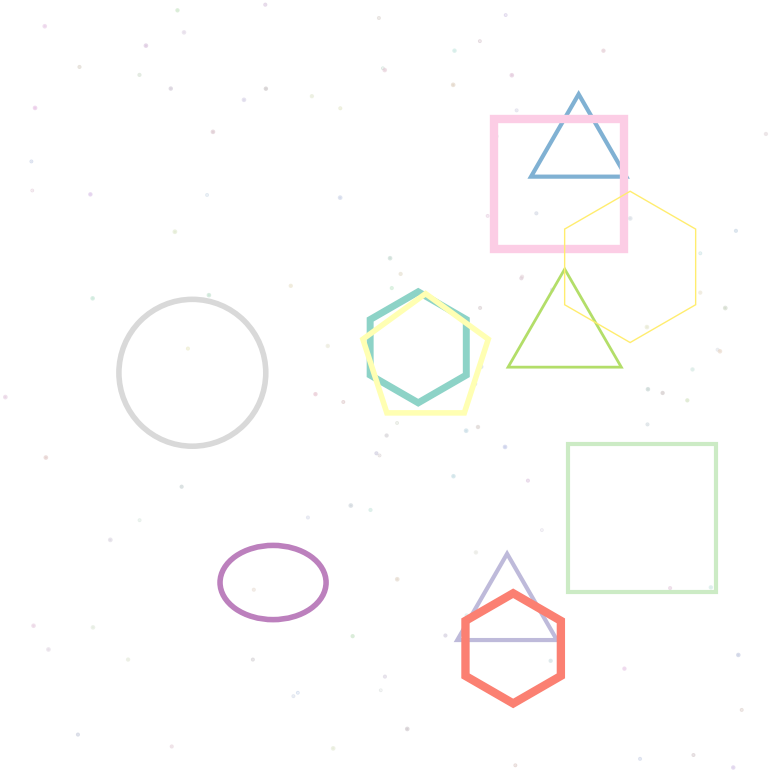[{"shape": "hexagon", "thickness": 2.5, "radius": 0.36, "center": [0.543, 0.549]}, {"shape": "pentagon", "thickness": 2, "radius": 0.43, "center": [0.553, 0.533]}, {"shape": "triangle", "thickness": 1.5, "radius": 0.37, "center": [0.659, 0.206]}, {"shape": "hexagon", "thickness": 3, "radius": 0.36, "center": [0.666, 0.158]}, {"shape": "triangle", "thickness": 1.5, "radius": 0.36, "center": [0.751, 0.806]}, {"shape": "triangle", "thickness": 1, "radius": 0.42, "center": [0.733, 0.566]}, {"shape": "square", "thickness": 3, "radius": 0.42, "center": [0.726, 0.761]}, {"shape": "circle", "thickness": 2, "radius": 0.48, "center": [0.25, 0.516]}, {"shape": "oval", "thickness": 2, "radius": 0.34, "center": [0.355, 0.243]}, {"shape": "square", "thickness": 1.5, "radius": 0.48, "center": [0.834, 0.327]}, {"shape": "hexagon", "thickness": 0.5, "radius": 0.49, "center": [0.818, 0.653]}]